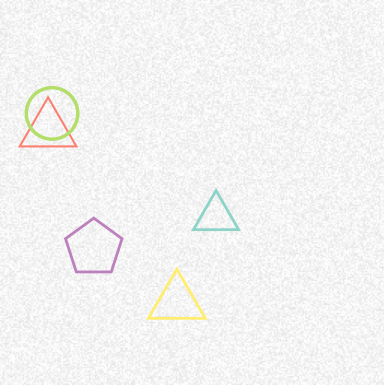[{"shape": "triangle", "thickness": 2, "radius": 0.34, "center": [0.561, 0.437]}, {"shape": "triangle", "thickness": 1.5, "radius": 0.43, "center": [0.125, 0.662]}, {"shape": "circle", "thickness": 2.5, "radius": 0.33, "center": [0.135, 0.705]}, {"shape": "pentagon", "thickness": 2, "radius": 0.39, "center": [0.244, 0.356]}, {"shape": "triangle", "thickness": 2, "radius": 0.43, "center": [0.459, 0.216]}]